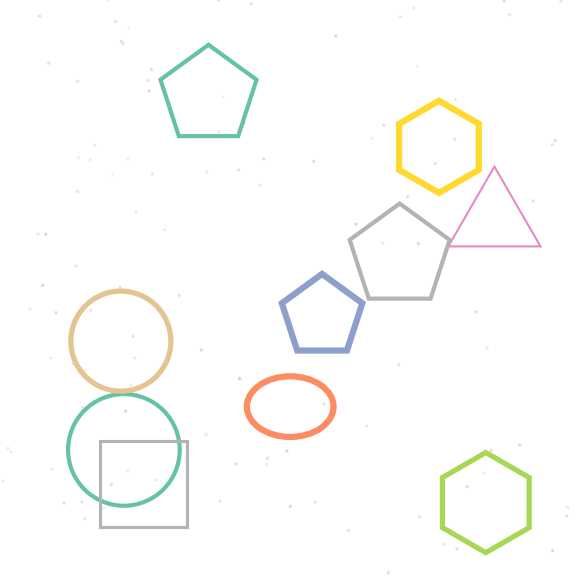[{"shape": "circle", "thickness": 2, "radius": 0.48, "center": [0.215, 0.22]}, {"shape": "pentagon", "thickness": 2, "radius": 0.44, "center": [0.361, 0.834]}, {"shape": "oval", "thickness": 3, "radius": 0.38, "center": [0.503, 0.295]}, {"shape": "pentagon", "thickness": 3, "radius": 0.37, "center": [0.558, 0.451]}, {"shape": "triangle", "thickness": 1, "radius": 0.46, "center": [0.856, 0.619]}, {"shape": "hexagon", "thickness": 2.5, "radius": 0.43, "center": [0.841, 0.129]}, {"shape": "hexagon", "thickness": 3, "radius": 0.4, "center": [0.76, 0.745]}, {"shape": "circle", "thickness": 2.5, "radius": 0.43, "center": [0.209, 0.408]}, {"shape": "pentagon", "thickness": 2, "radius": 0.46, "center": [0.692, 0.556]}, {"shape": "square", "thickness": 1.5, "radius": 0.37, "center": [0.248, 0.161]}]